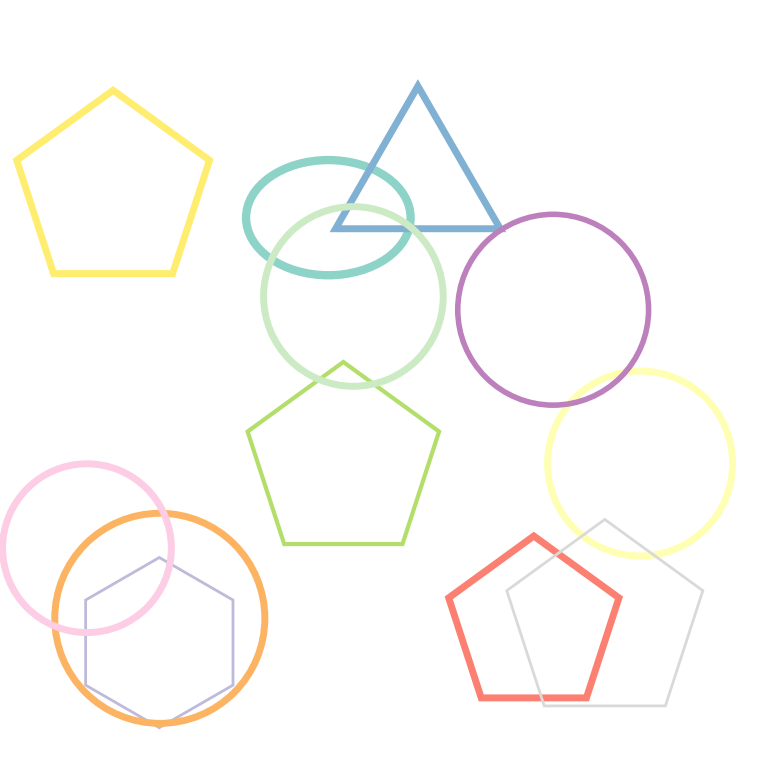[{"shape": "oval", "thickness": 3, "radius": 0.53, "center": [0.426, 0.717]}, {"shape": "circle", "thickness": 2.5, "radius": 0.6, "center": [0.831, 0.398]}, {"shape": "hexagon", "thickness": 1, "radius": 0.55, "center": [0.207, 0.165]}, {"shape": "pentagon", "thickness": 2.5, "radius": 0.58, "center": [0.693, 0.188]}, {"shape": "triangle", "thickness": 2.5, "radius": 0.62, "center": [0.543, 0.765]}, {"shape": "circle", "thickness": 2.5, "radius": 0.68, "center": [0.208, 0.197]}, {"shape": "pentagon", "thickness": 1.5, "radius": 0.65, "center": [0.446, 0.399]}, {"shape": "circle", "thickness": 2.5, "radius": 0.55, "center": [0.113, 0.288]}, {"shape": "pentagon", "thickness": 1, "radius": 0.67, "center": [0.785, 0.192]}, {"shape": "circle", "thickness": 2, "radius": 0.62, "center": [0.718, 0.598]}, {"shape": "circle", "thickness": 2.5, "radius": 0.58, "center": [0.459, 0.615]}, {"shape": "pentagon", "thickness": 2.5, "radius": 0.66, "center": [0.147, 0.751]}]